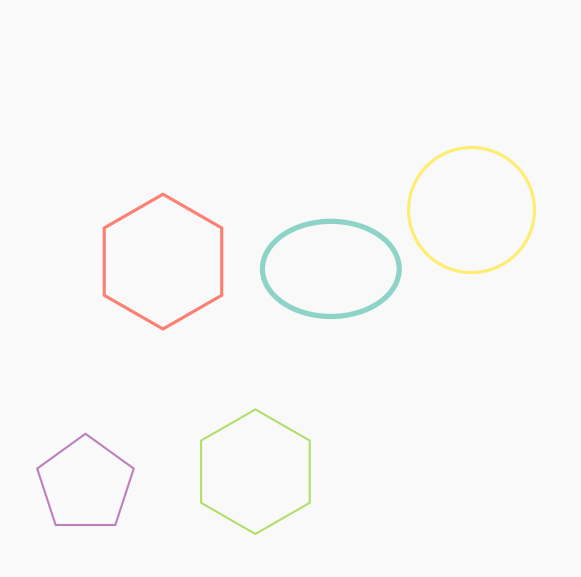[{"shape": "oval", "thickness": 2.5, "radius": 0.59, "center": [0.569, 0.534]}, {"shape": "hexagon", "thickness": 1.5, "radius": 0.58, "center": [0.28, 0.546]}, {"shape": "hexagon", "thickness": 1, "radius": 0.54, "center": [0.439, 0.182]}, {"shape": "pentagon", "thickness": 1, "radius": 0.44, "center": [0.147, 0.161]}, {"shape": "circle", "thickness": 1.5, "radius": 0.54, "center": [0.811, 0.635]}]